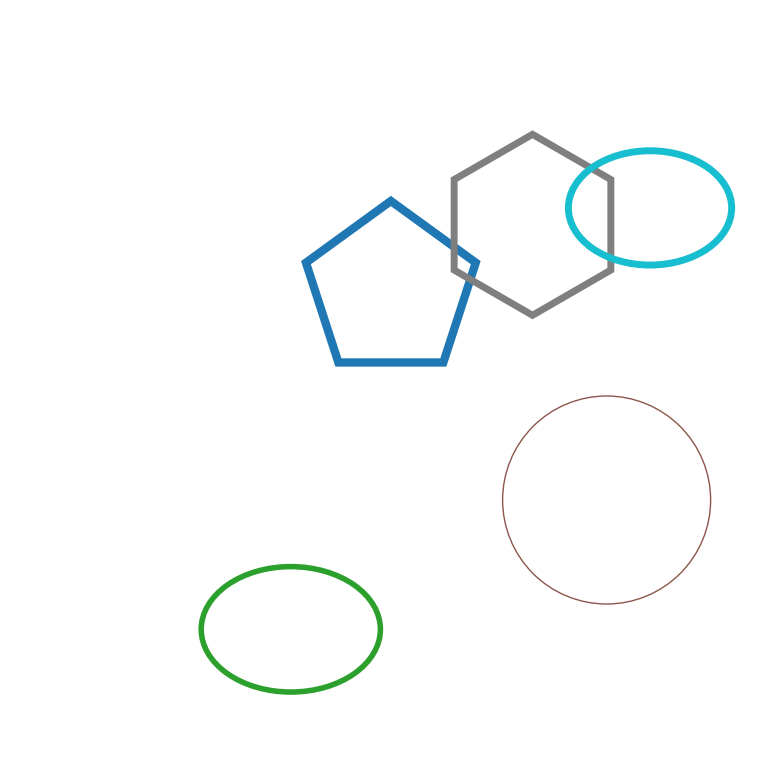[{"shape": "pentagon", "thickness": 3, "radius": 0.58, "center": [0.508, 0.623]}, {"shape": "oval", "thickness": 2, "radius": 0.58, "center": [0.378, 0.183]}, {"shape": "circle", "thickness": 0.5, "radius": 0.68, "center": [0.788, 0.351]}, {"shape": "hexagon", "thickness": 2.5, "radius": 0.59, "center": [0.692, 0.708]}, {"shape": "oval", "thickness": 2.5, "radius": 0.53, "center": [0.844, 0.73]}]